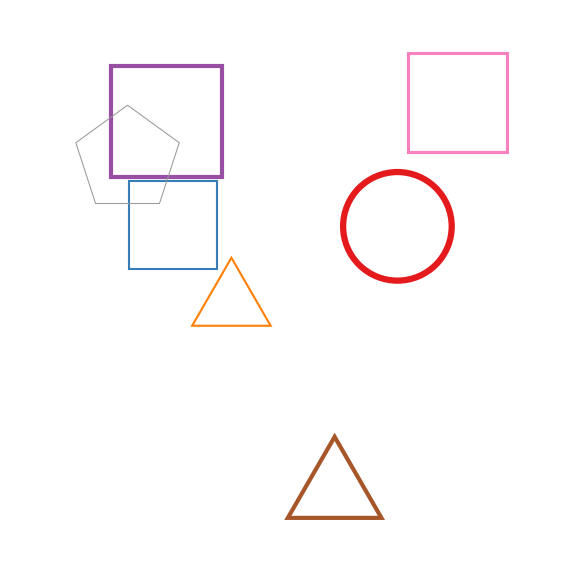[{"shape": "circle", "thickness": 3, "radius": 0.47, "center": [0.688, 0.607]}, {"shape": "square", "thickness": 1, "radius": 0.38, "center": [0.3, 0.61]}, {"shape": "square", "thickness": 2, "radius": 0.48, "center": [0.288, 0.789]}, {"shape": "triangle", "thickness": 1, "radius": 0.39, "center": [0.401, 0.474]}, {"shape": "triangle", "thickness": 2, "radius": 0.47, "center": [0.579, 0.149]}, {"shape": "square", "thickness": 1.5, "radius": 0.43, "center": [0.793, 0.822]}, {"shape": "pentagon", "thickness": 0.5, "radius": 0.47, "center": [0.221, 0.723]}]